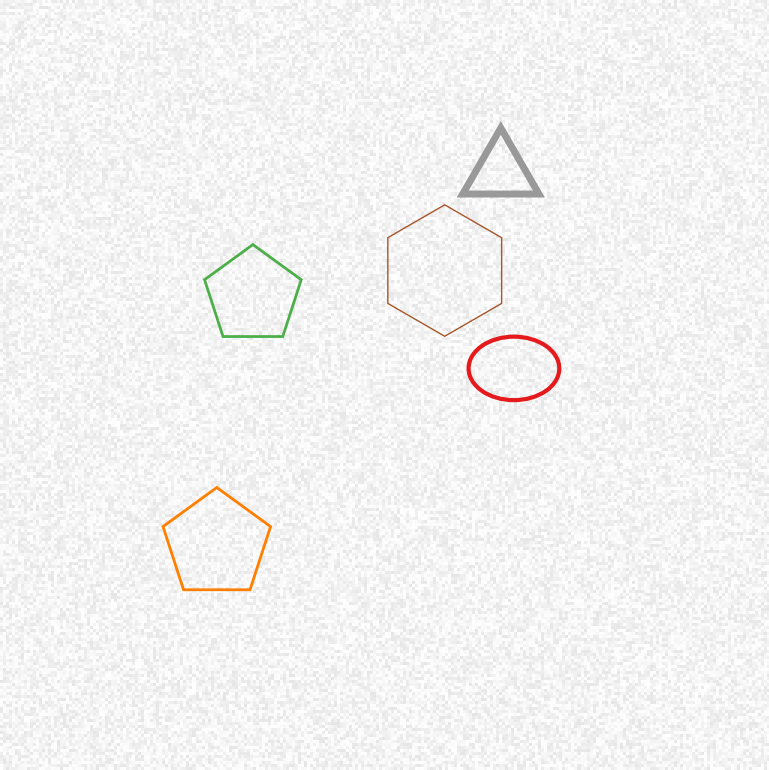[{"shape": "oval", "thickness": 1.5, "radius": 0.29, "center": [0.667, 0.522]}, {"shape": "pentagon", "thickness": 1, "radius": 0.33, "center": [0.328, 0.616]}, {"shape": "pentagon", "thickness": 1, "radius": 0.37, "center": [0.282, 0.293]}, {"shape": "hexagon", "thickness": 0.5, "radius": 0.43, "center": [0.578, 0.649]}, {"shape": "triangle", "thickness": 2.5, "radius": 0.29, "center": [0.65, 0.777]}]